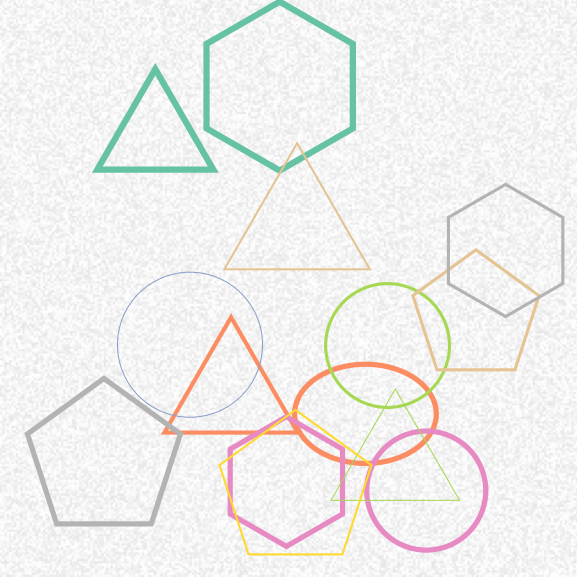[{"shape": "hexagon", "thickness": 3, "radius": 0.73, "center": [0.484, 0.85]}, {"shape": "triangle", "thickness": 3, "radius": 0.58, "center": [0.269, 0.763]}, {"shape": "oval", "thickness": 2.5, "radius": 0.61, "center": [0.633, 0.283]}, {"shape": "triangle", "thickness": 2, "radius": 0.67, "center": [0.4, 0.317]}, {"shape": "circle", "thickness": 0.5, "radius": 0.63, "center": [0.329, 0.402]}, {"shape": "hexagon", "thickness": 2.5, "radius": 0.56, "center": [0.496, 0.165]}, {"shape": "circle", "thickness": 2.5, "radius": 0.52, "center": [0.738, 0.15]}, {"shape": "triangle", "thickness": 0.5, "radius": 0.64, "center": [0.684, 0.197]}, {"shape": "circle", "thickness": 1.5, "radius": 0.54, "center": [0.671, 0.401]}, {"shape": "pentagon", "thickness": 1, "radius": 0.69, "center": [0.512, 0.151]}, {"shape": "triangle", "thickness": 1, "radius": 0.73, "center": [0.514, 0.606]}, {"shape": "pentagon", "thickness": 1.5, "radius": 0.57, "center": [0.824, 0.452]}, {"shape": "pentagon", "thickness": 2.5, "radius": 0.7, "center": [0.18, 0.205]}, {"shape": "hexagon", "thickness": 1.5, "radius": 0.57, "center": [0.876, 0.565]}]